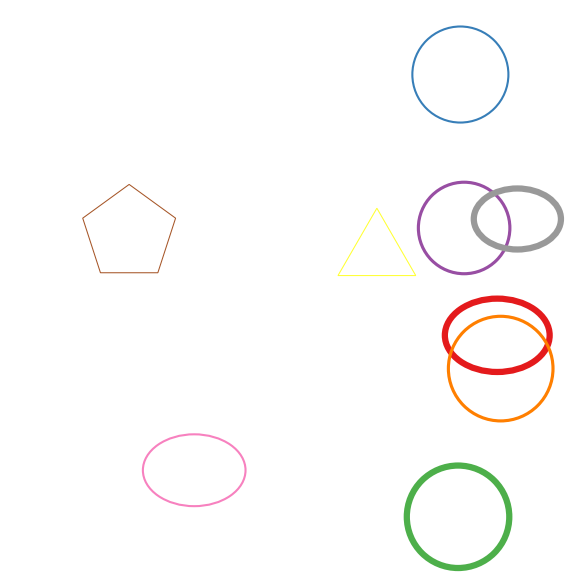[{"shape": "oval", "thickness": 3, "radius": 0.45, "center": [0.861, 0.419]}, {"shape": "circle", "thickness": 1, "radius": 0.42, "center": [0.797, 0.87]}, {"shape": "circle", "thickness": 3, "radius": 0.44, "center": [0.793, 0.104]}, {"shape": "circle", "thickness": 1.5, "radius": 0.4, "center": [0.804, 0.604]}, {"shape": "circle", "thickness": 1.5, "radius": 0.45, "center": [0.867, 0.361]}, {"shape": "triangle", "thickness": 0.5, "radius": 0.39, "center": [0.653, 0.561]}, {"shape": "pentagon", "thickness": 0.5, "radius": 0.42, "center": [0.224, 0.595]}, {"shape": "oval", "thickness": 1, "radius": 0.44, "center": [0.336, 0.185]}, {"shape": "oval", "thickness": 3, "radius": 0.38, "center": [0.896, 0.62]}]